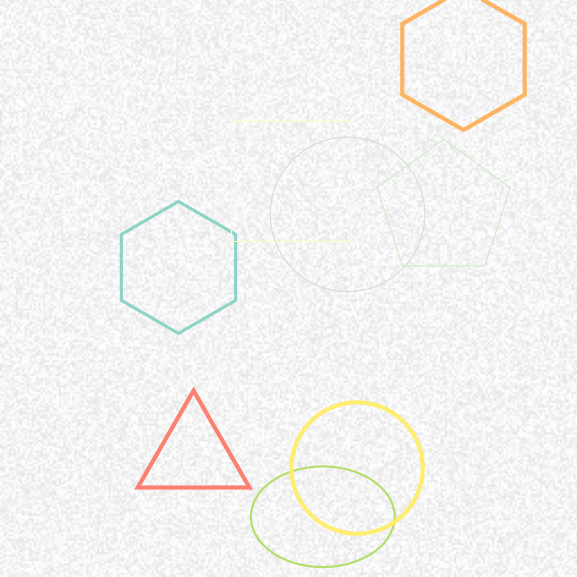[{"shape": "hexagon", "thickness": 1.5, "radius": 0.57, "center": [0.309, 0.536]}, {"shape": "square", "thickness": 0.5, "radius": 0.52, "center": [0.504, 0.686]}, {"shape": "triangle", "thickness": 2, "radius": 0.56, "center": [0.335, 0.211]}, {"shape": "hexagon", "thickness": 2, "radius": 0.61, "center": [0.803, 0.896]}, {"shape": "oval", "thickness": 1, "radius": 0.62, "center": [0.559, 0.104]}, {"shape": "circle", "thickness": 0.5, "radius": 0.67, "center": [0.602, 0.628]}, {"shape": "pentagon", "thickness": 0.5, "radius": 0.61, "center": [0.768, 0.637]}, {"shape": "circle", "thickness": 2, "radius": 0.57, "center": [0.618, 0.189]}]